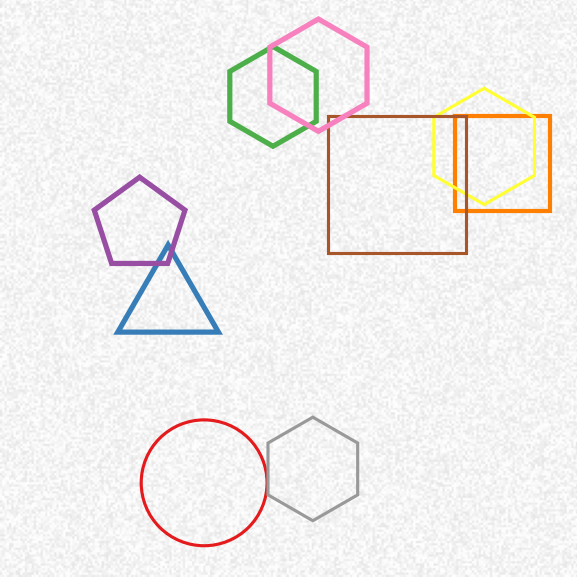[{"shape": "circle", "thickness": 1.5, "radius": 0.54, "center": [0.353, 0.163]}, {"shape": "triangle", "thickness": 2.5, "radius": 0.5, "center": [0.291, 0.474]}, {"shape": "hexagon", "thickness": 2.5, "radius": 0.43, "center": [0.473, 0.832]}, {"shape": "pentagon", "thickness": 2.5, "radius": 0.41, "center": [0.242, 0.61]}, {"shape": "square", "thickness": 2, "radius": 0.41, "center": [0.87, 0.716]}, {"shape": "hexagon", "thickness": 1.5, "radius": 0.5, "center": [0.838, 0.746]}, {"shape": "square", "thickness": 1.5, "radius": 0.59, "center": [0.688, 0.68]}, {"shape": "hexagon", "thickness": 2.5, "radius": 0.49, "center": [0.551, 0.869]}, {"shape": "hexagon", "thickness": 1.5, "radius": 0.45, "center": [0.542, 0.187]}]